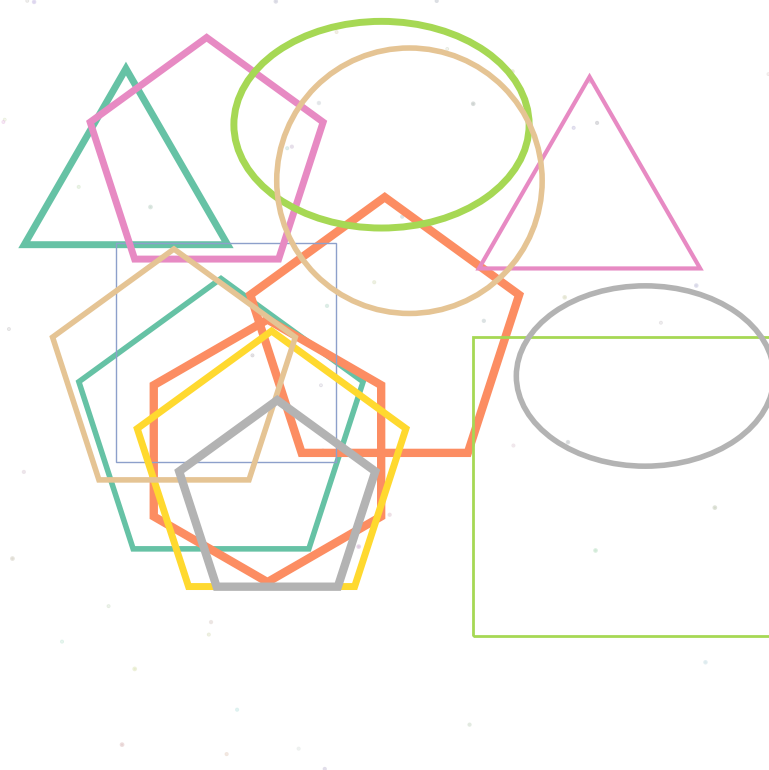[{"shape": "triangle", "thickness": 2.5, "radius": 0.76, "center": [0.164, 0.758]}, {"shape": "pentagon", "thickness": 2, "radius": 0.97, "center": [0.287, 0.444]}, {"shape": "hexagon", "thickness": 3, "radius": 0.85, "center": [0.347, 0.415]}, {"shape": "pentagon", "thickness": 3, "radius": 0.92, "center": [0.5, 0.56]}, {"shape": "square", "thickness": 0.5, "radius": 0.71, "center": [0.293, 0.543]}, {"shape": "triangle", "thickness": 1.5, "radius": 0.83, "center": [0.766, 0.734]}, {"shape": "pentagon", "thickness": 2.5, "radius": 0.8, "center": [0.268, 0.792]}, {"shape": "square", "thickness": 1, "radius": 0.97, "center": [0.808, 0.368]}, {"shape": "oval", "thickness": 2.5, "radius": 0.96, "center": [0.495, 0.838]}, {"shape": "pentagon", "thickness": 2.5, "radius": 0.92, "center": [0.353, 0.387]}, {"shape": "circle", "thickness": 2, "radius": 0.86, "center": [0.532, 0.765]}, {"shape": "pentagon", "thickness": 2, "radius": 0.83, "center": [0.226, 0.511]}, {"shape": "pentagon", "thickness": 3, "radius": 0.67, "center": [0.36, 0.346]}, {"shape": "oval", "thickness": 2, "radius": 0.84, "center": [0.838, 0.512]}]